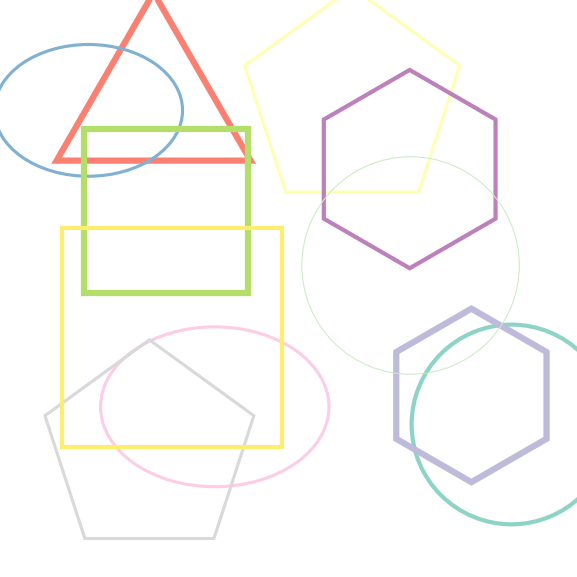[{"shape": "circle", "thickness": 2, "radius": 0.86, "center": [0.886, 0.264]}, {"shape": "pentagon", "thickness": 1.5, "radius": 0.98, "center": [0.61, 0.825]}, {"shape": "hexagon", "thickness": 3, "radius": 0.75, "center": [0.816, 0.314]}, {"shape": "triangle", "thickness": 3, "radius": 0.97, "center": [0.266, 0.818]}, {"shape": "oval", "thickness": 1.5, "radius": 0.81, "center": [0.153, 0.808]}, {"shape": "square", "thickness": 3, "radius": 0.71, "center": [0.287, 0.634]}, {"shape": "oval", "thickness": 1.5, "radius": 0.99, "center": [0.372, 0.295]}, {"shape": "pentagon", "thickness": 1.5, "radius": 0.95, "center": [0.259, 0.221]}, {"shape": "hexagon", "thickness": 2, "radius": 0.86, "center": [0.709, 0.706]}, {"shape": "circle", "thickness": 0.5, "radius": 0.94, "center": [0.711, 0.539]}, {"shape": "square", "thickness": 2, "radius": 0.95, "center": [0.298, 0.415]}]